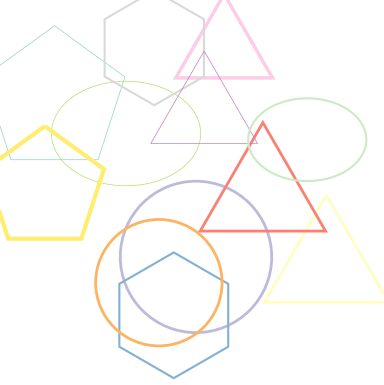[{"shape": "pentagon", "thickness": 0.5, "radius": 0.96, "center": [0.142, 0.741]}, {"shape": "triangle", "thickness": 1.5, "radius": 0.93, "center": [0.848, 0.308]}, {"shape": "circle", "thickness": 2, "radius": 0.98, "center": [0.509, 0.333]}, {"shape": "triangle", "thickness": 2, "radius": 0.94, "center": [0.683, 0.494]}, {"shape": "hexagon", "thickness": 1.5, "radius": 0.82, "center": [0.451, 0.181]}, {"shape": "circle", "thickness": 2, "radius": 0.82, "center": [0.413, 0.266]}, {"shape": "oval", "thickness": 0.5, "radius": 0.97, "center": [0.327, 0.653]}, {"shape": "triangle", "thickness": 2.5, "radius": 0.72, "center": [0.582, 0.87]}, {"shape": "hexagon", "thickness": 1.5, "radius": 0.74, "center": [0.401, 0.876]}, {"shape": "triangle", "thickness": 0.5, "radius": 0.8, "center": [0.53, 0.707]}, {"shape": "oval", "thickness": 1.5, "radius": 0.77, "center": [0.798, 0.637]}, {"shape": "pentagon", "thickness": 3, "radius": 0.81, "center": [0.116, 0.511]}]